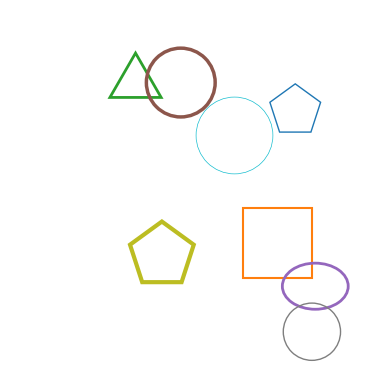[{"shape": "pentagon", "thickness": 1, "radius": 0.35, "center": [0.767, 0.713]}, {"shape": "square", "thickness": 1.5, "radius": 0.45, "center": [0.721, 0.369]}, {"shape": "triangle", "thickness": 2, "radius": 0.38, "center": [0.352, 0.785]}, {"shape": "oval", "thickness": 2, "radius": 0.43, "center": [0.819, 0.257]}, {"shape": "circle", "thickness": 2.5, "radius": 0.45, "center": [0.47, 0.786]}, {"shape": "circle", "thickness": 1, "radius": 0.37, "center": [0.81, 0.138]}, {"shape": "pentagon", "thickness": 3, "radius": 0.44, "center": [0.42, 0.338]}, {"shape": "circle", "thickness": 0.5, "radius": 0.5, "center": [0.609, 0.648]}]